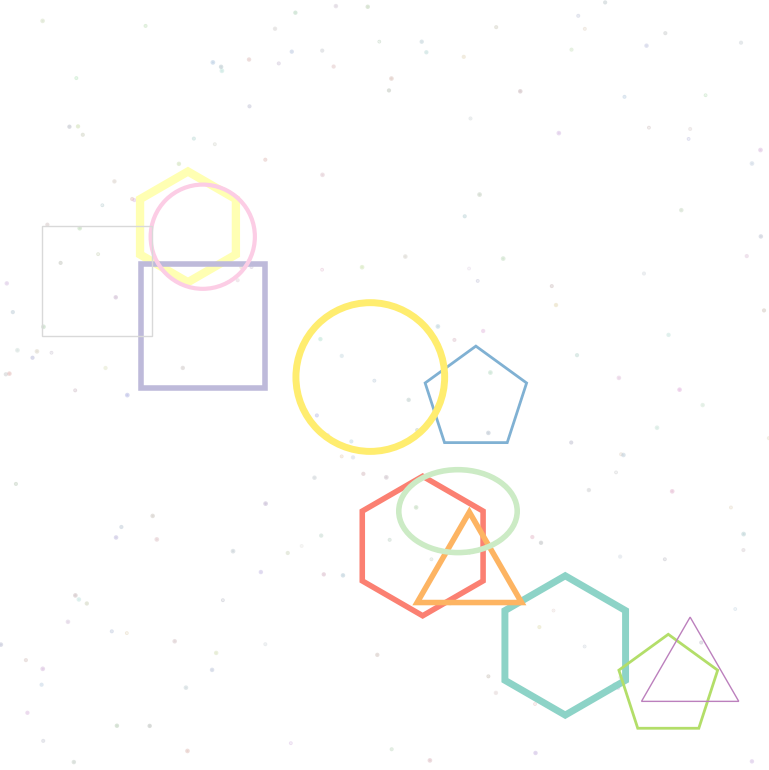[{"shape": "hexagon", "thickness": 2.5, "radius": 0.45, "center": [0.734, 0.162]}, {"shape": "hexagon", "thickness": 3, "radius": 0.36, "center": [0.244, 0.705]}, {"shape": "square", "thickness": 2, "radius": 0.4, "center": [0.264, 0.576]}, {"shape": "hexagon", "thickness": 2, "radius": 0.45, "center": [0.549, 0.291]}, {"shape": "pentagon", "thickness": 1, "radius": 0.35, "center": [0.618, 0.481]}, {"shape": "triangle", "thickness": 2, "radius": 0.39, "center": [0.61, 0.257]}, {"shape": "pentagon", "thickness": 1, "radius": 0.34, "center": [0.868, 0.109]}, {"shape": "circle", "thickness": 1.5, "radius": 0.34, "center": [0.263, 0.693]}, {"shape": "square", "thickness": 0.5, "radius": 0.36, "center": [0.126, 0.635]}, {"shape": "triangle", "thickness": 0.5, "radius": 0.36, "center": [0.896, 0.126]}, {"shape": "oval", "thickness": 2, "radius": 0.38, "center": [0.595, 0.336]}, {"shape": "circle", "thickness": 2.5, "radius": 0.48, "center": [0.481, 0.51]}]